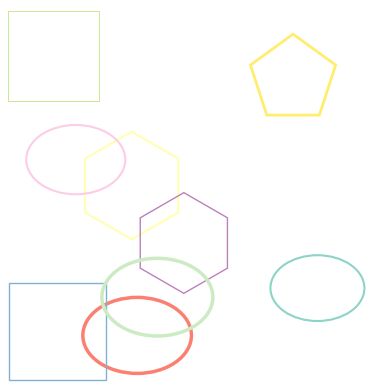[{"shape": "oval", "thickness": 1.5, "radius": 0.61, "center": [0.824, 0.252]}, {"shape": "hexagon", "thickness": 1.5, "radius": 0.7, "center": [0.342, 0.518]}, {"shape": "oval", "thickness": 2.5, "radius": 0.71, "center": [0.356, 0.129]}, {"shape": "square", "thickness": 1, "radius": 0.63, "center": [0.149, 0.139]}, {"shape": "square", "thickness": 0.5, "radius": 0.59, "center": [0.139, 0.854]}, {"shape": "oval", "thickness": 1.5, "radius": 0.64, "center": [0.197, 0.585]}, {"shape": "hexagon", "thickness": 1, "radius": 0.65, "center": [0.478, 0.369]}, {"shape": "oval", "thickness": 2.5, "radius": 0.72, "center": [0.409, 0.228]}, {"shape": "pentagon", "thickness": 2, "radius": 0.58, "center": [0.761, 0.795]}]